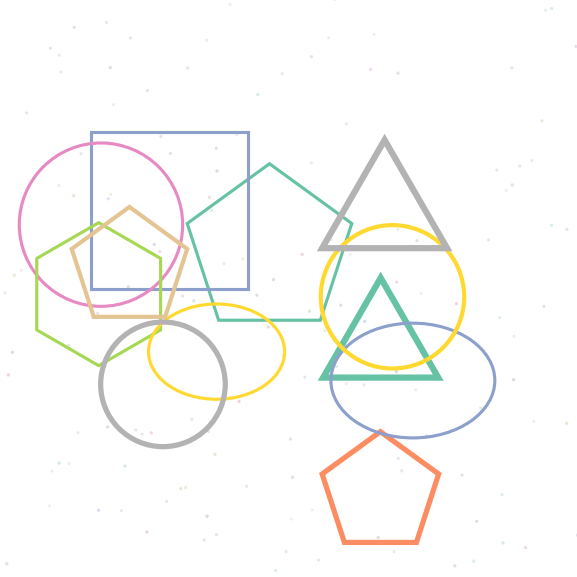[{"shape": "pentagon", "thickness": 1.5, "radius": 0.75, "center": [0.467, 0.566]}, {"shape": "triangle", "thickness": 3, "radius": 0.58, "center": [0.659, 0.403]}, {"shape": "pentagon", "thickness": 2.5, "radius": 0.53, "center": [0.659, 0.146]}, {"shape": "oval", "thickness": 1.5, "radius": 0.71, "center": [0.715, 0.34]}, {"shape": "square", "thickness": 1.5, "radius": 0.68, "center": [0.294, 0.634]}, {"shape": "circle", "thickness": 1.5, "radius": 0.71, "center": [0.175, 0.61]}, {"shape": "hexagon", "thickness": 1.5, "radius": 0.62, "center": [0.171, 0.49]}, {"shape": "circle", "thickness": 2, "radius": 0.62, "center": [0.68, 0.485]}, {"shape": "oval", "thickness": 1.5, "radius": 0.59, "center": [0.375, 0.39]}, {"shape": "pentagon", "thickness": 2, "radius": 0.53, "center": [0.224, 0.536]}, {"shape": "circle", "thickness": 2.5, "radius": 0.54, "center": [0.282, 0.334]}, {"shape": "triangle", "thickness": 3, "radius": 0.62, "center": [0.666, 0.632]}]